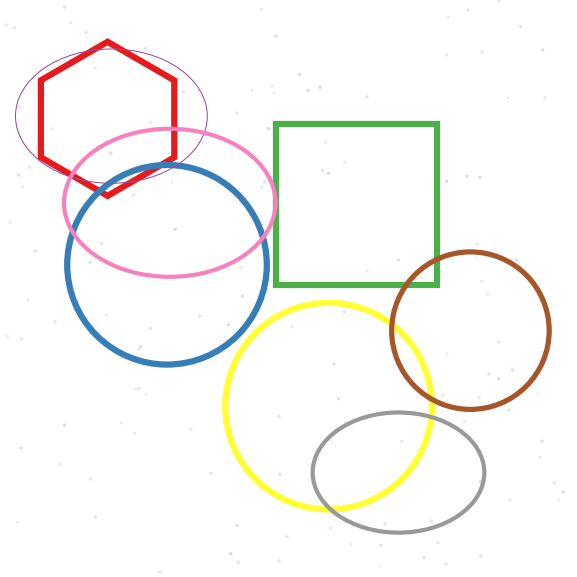[{"shape": "hexagon", "thickness": 3, "radius": 0.67, "center": [0.186, 0.793]}, {"shape": "circle", "thickness": 3, "radius": 0.86, "center": [0.289, 0.541]}, {"shape": "square", "thickness": 3, "radius": 0.7, "center": [0.618, 0.645]}, {"shape": "oval", "thickness": 0.5, "radius": 0.83, "center": [0.193, 0.798]}, {"shape": "circle", "thickness": 3, "radius": 0.89, "center": [0.569, 0.296]}, {"shape": "circle", "thickness": 2.5, "radius": 0.68, "center": [0.815, 0.427]}, {"shape": "oval", "thickness": 2, "radius": 0.92, "center": [0.294, 0.648]}, {"shape": "oval", "thickness": 2, "radius": 0.74, "center": [0.69, 0.181]}]